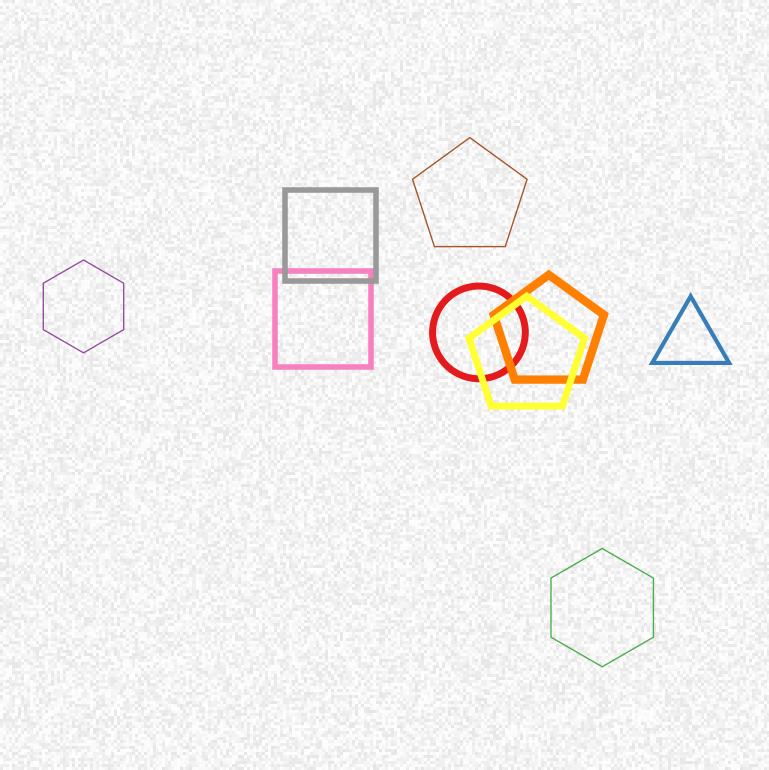[{"shape": "circle", "thickness": 2.5, "radius": 0.3, "center": [0.622, 0.568]}, {"shape": "triangle", "thickness": 1.5, "radius": 0.29, "center": [0.897, 0.558]}, {"shape": "hexagon", "thickness": 0.5, "radius": 0.38, "center": [0.782, 0.211]}, {"shape": "hexagon", "thickness": 0.5, "radius": 0.3, "center": [0.108, 0.602]}, {"shape": "pentagon", "thickness": 3, "radius": 0.38, "center": [0.713, 0.568]}, {"shape": "pentagon", "thickness": 2.5, "radius": 0.39, "center": [0.684, 0.536]}, {"shape": "pentagon", "thickness": 0.5, "radius": 0.39, "center": [0.61, 0.743]}, {"shape": "square", "thickness": 2, "radius": 0.31, "center": [0.419, 0.586]}, {"shape": "square", "thickness": 2, "radius": 0.3, "center": [0.429, 0.695]}]